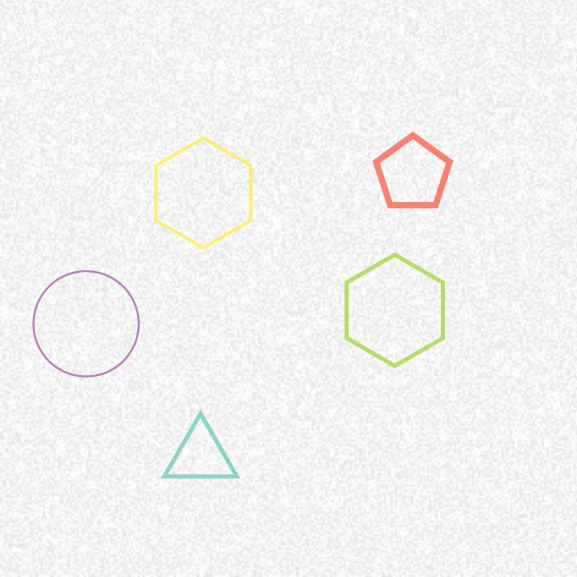[{"shape": "triangle", "thickness": 2, "radius": 0.36, "center": [0.347, 0.21]}, {"shape": "pentagon", "thickness": 3, "radius": 0.33, "center": [0.715, 0.698]}, {"shape": "hexagon", "thickness": 2, "radius": 0.48, "center": [0.684, 0.462]}, {"shape": "circle", "thickness": 1, "radius": 0.46, "center": [0.149, 0.438]}, {"shape": "hexagon", "thickness": 1.5, "radius": 0.47, "center": [0.352, 0.665]}]